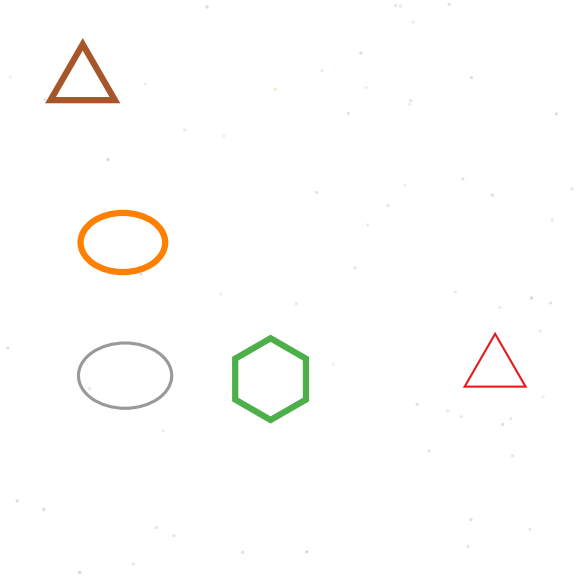[{"shape": "triangle", "thickness": 1, "radius": 0.3, "center": [0.857, 0.36]}, {"shape": "hexagon", "thickness": 3, "radius": 0.35, "center": [0.469, 0.343]}, {"shape": "oval", "thickness": 3, "radius": 0.37, "center": [0.213, 0.579]}, {"shape": "triangle", "thickness": 3, "radius": 0.32, "center": [0.143, 0.858]}, {"shape": "oval", "thickness": 1.5, "radius": 0.4, "center": [0.217, 0.349]}]